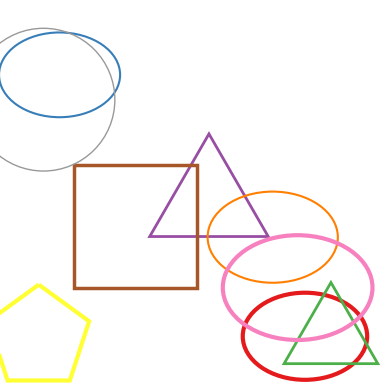[{"shape": "oval", "thickness": 3, "radius": 0.81, "center": [0.792, 0.127]}, {"shape": "oval", "thickness": 1.5, "radius": 0.79, "center": [0.155, 0.806]}, {"shape": "triangle", "thickness": 2, "radius": 0.7, "center": [0.86, 0.126]}, {"shape": "triangle", "thickness": 2, "radius": 0.89, "center": [0.543, 0.475]}, {"shape": "oval", "thickness": 1.5, "radius": 0.85, "center": [0.708, 0.384]}, {"shape": "pentagon", "thickness": 3, "radius": 0.69, "center": [0.101, 0.123]}, {"shape": "square", "thickness": 2.5, "radius": 0.8, "center": [0.352, 0.412]}, {"shape": "oval", "thickness": 3, "radius": 0.97, "center": [0.773, 0.253]}, {"shape": "circle", "thickness": 1, "radius": 0.93, "center": [0.113, 0.741]}]